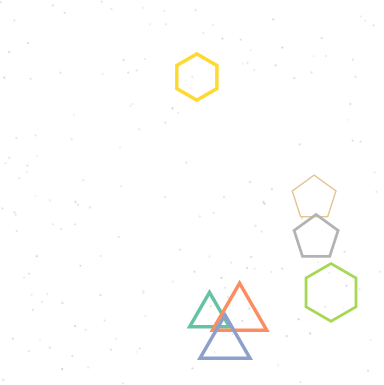[{"shape": "triangle", "thickness": 2.5, "radius": 0.3, "center": [0.544, 0.181]}, {"shape": "triangle", "thickness": 2.5, "radius": 0.41, "center": [0.622, 0.183]}, {"shape": "triangle", "thickness": 2.5, "radius": 0.37, "center": [0.584, 0.107]}, {"shape": "hexagon", "thickness": 2, "radius": 0.37, "center": [0.86, 0.24]}, {"shape": "hexagon", "thickness": 2.5, "radius": 0.3, "center": [0.511, 0.8]}, {"shape": "pentagon", "thickness": 1, "radius": 0.3, "center": [0.816, 0.485]}, {"shape": "pentagon", "thickness": 2, "radius": 0.3, "center": [0.821, 0.383]}]